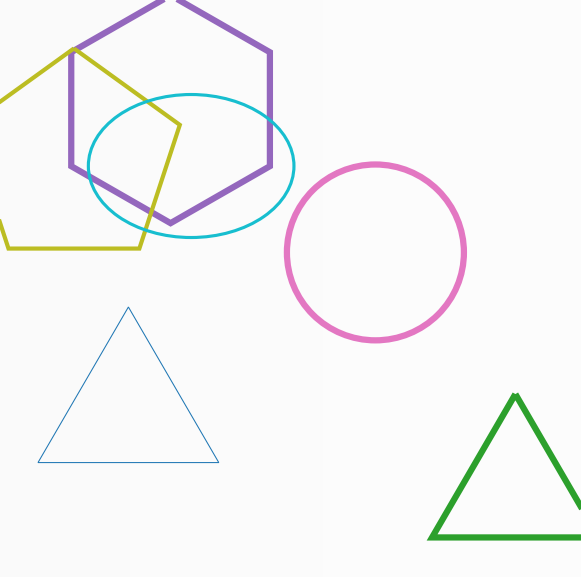[{"shape": "triangle", "thickness": 0.5, "radius": 0.9, "center": [0.221, 0.288]}, {"shape": "triangle", "thickness": 3, "radius": 0.83, "center": [0.887, 0.151]}, {"shape": "hexagon", "thickness": 3, "radius": 0.99, "center": [0.293, 0.81]}, {"shape": "circle", "thickness": 3, "radius": 0.76, "center": [0.646, 0.562]}, {"shape": "pentagon", "thickness": 2, "radius": 0.96, "center": [0.127, 0.724]}, {"shape": "oval", "thickness": 1.5, "radius": 0.88, "center": [0.329, 0.712]}]